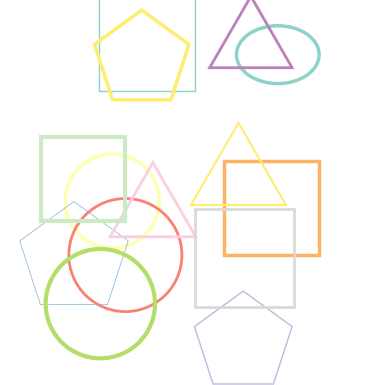[{"shape": "square", "thickness": 1, "radius": 0.62, "center": [0.382, 0.89]}, {"shape": "oval", "thickness": 2.5, "radius": 0.54, "center": [0.722, 0.858]}, {"shape": "circle", "thickness": 2.5, "radius": 0.61, "center": [0.292, 0.478]}, {"shape": "pentagon", "thickness": 1, "radius": 0.67, "center": [0.632, 0.11]}, {"shape": "circle", "thickness": 2, "radius": 0.73, "center": [0.326, 0.338]}, {"shape": "pentagon", "thickness": 0.5, "radius": 0.74, "center": [0.192, 0.328]}, {"shape": "square", "thickness": 2.5, "radius": 0.61, "center": [0.705, 0.459]}, {"shape": "circle", "thickness": 3, "radius": 0.71, "center": [0.261, 0.211]}, {"shape": "triangle", "thickness": 2, "radius": 0.64, "center": [0.397, 0.449]}, {"shape": "square", "thickness": 2, "radius": 0.64, "center": [0.634, 0.33]}, {"shape": "triangle", "thickness": 2, "radius": 0.62, "center": [0.652, 0.886]}, {"shape": "square", "thickness": 3, "radius": 0.54, "center": [0.217, 0.535]}, {"shape": "triangle", "thickness": 1.5, "radius": 0.71, "center": [0.62, 0.539]}, {"shape": "pentagon", "thickness": 2.5, "radius": 0.64, "center": [0.368, 0.845]}]